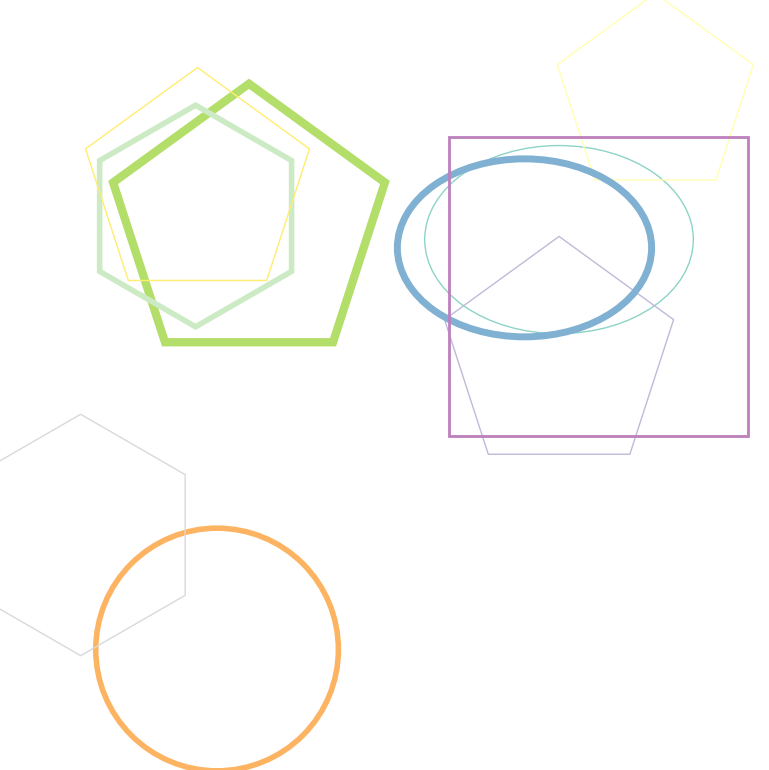[{"shape": "oval", "thickness": 0.5, "radius": 0.87, "center": [0.726, 0.689]}, {"shape": "pentagon", "thickness": 0.5, "radius": 0.67, "center": [0.851, 0.875]}, {"shape": "pentagon", "thickness": 0.5, "radius": 0.78, "center": [0.726, 0.537]}, {"shape": "oval", "thickness": 2.5, "radius": 0.83, "center": [0.681, 0.678]}, {"shape": "circle", "thickness": 2, "radius": 0.79, "center": [0.282, 0.156]}, {"shape": "pentagon", "thickness": 3, "radius": 0.93, "center": [0.323, 0.706]}, {"shape": "hexagon", "thickness": 0.5, "radius": 0.78, "center": [0.105, 0.305]}, {"shape": "square", "thickness": 1, "radius": 0.97, "center": [0.777, 0.628]}, {"shape": "hexagon", "thickness": 2, "radius": 0.72, "center": [0.254, 0.719]}, {"shape": "pentagon", "thickness": 0.5, "radius": 0.76, "center": [0.256, 0.759]}]